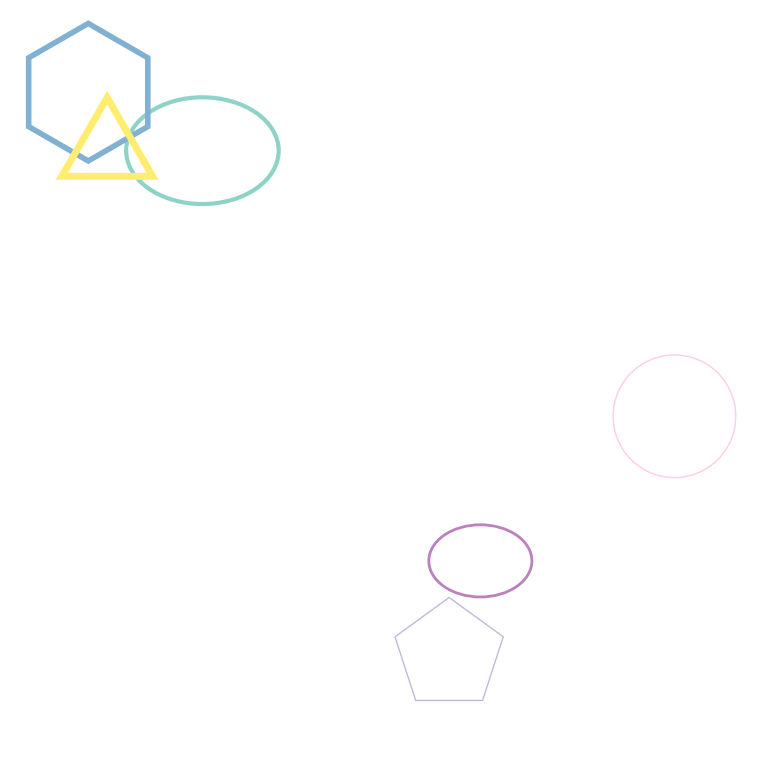[{"shape": "oval", "thickness": 1.5, "radius": 0.5, "center": [0.263, 0.804]}, {"shape": "pentagon", "thickness": 0.5, "radius": 0.37, "center": [0.583, 0.15]}, {"shape": "hexagon", "thickness": 2, "radius": 0.45, "center": [0.115, 0.88]}, {"shape": "circle", "thickness": 0.5, "radius": 0.4, "center": [0.876, 0.459]}, {"shape": "oval", "thickness": 1, "radius": 0.33, "center": [0.624, 0.272]}, {"shape": "triangle", "thickness": 2.5, "radius": 0.34, "center": [0.139, 0.805]}]